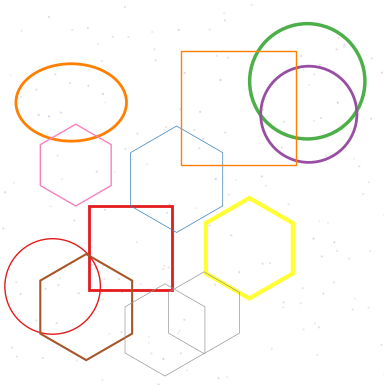[{"shape": "square", "thickness": 2, "radius": 0.54, "center": [0.34, 0.356]}, {"shape": "circle", "thickness": 1, "radius": 0.62, "center": [0.137, 0.256]}, {"shape": "hexagon", "thickness": 0.5, "radius": 0.69, "center": [0.459, 0.534]}, {"shape": "circle", "thickness": 2.5, "radius": 0.75, "center": [0.798, 0.789]}, {"shape": "circle", "thickness": 2, "radius": 0.62, "center": [0.802, 0.703]}, {"shape": "oval", "thickness": 2, "radius": 0.72, "center": [0.185, 0.734]}, {"shape": "square", "thickness": 1, "radius": 0.75, "center": [0.62, 0.719]}, {"shape": "hexagon", "thickness": 3, "radius": 0.65, "center": [0.648, 0.355]}, {"shape": "hexagon", "thickness": 1.5, "radius": 0.69, "center": [0.224, 0.202]}, {"shape": "hexagon", "thickness": 1, "radius": 0.53, "center": [0.197, 0.571]}, {"shape": "hexagon", "thickness": 0.5, "radius": 0.53, "center": [0.53, 0.188]}, {"shape": "hexagon", "thickness": 0.5, "radius": 0.6, "center": [0.428, 0.143]}]